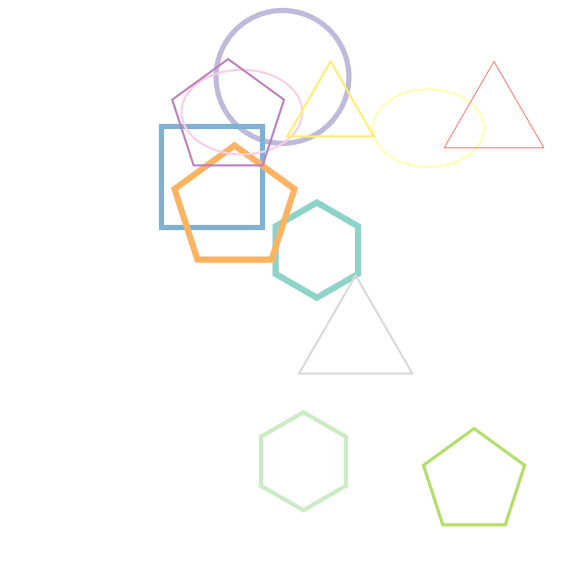[{"shape": "hexagon", "thickness": 3, "radius": 0.41, "center": [0.549, 0.566]}, {"shape": "oval", "thickness": 1, "radius": 0.48, "center": [0.742, 0.777]}, {"shape": "circle", "thickness": 2.5, "radius": 0.58, "center": [0.489, 0.866]}, {"shape": "triangle", "thickness": 0.5, "radius": 0.5, "center": [0.855, 0.793]}, {"shape": "square", "thickness": 2.5, "radius": 0.44, "center": [0.367, 0.693]}, {"shape": "pentagon", "thickness": 3, "radius": 0.55, "center": [0.406, 0.638]}, {"shape": "pentagon", "thickness": 1.5, "radius": 0.46, "center": [0.821, 0.165]}, {"shape": "oval", "thickness": 1, "radius": 0.52, "center": [0.419, 0.805]}, {"shape": "triangle", "thickness": 1, "radius": 0.57, "center": [0.616, 0.409]}, {"shape": "pentagon", "thickness": 1, "radius": 0.51, "center": [0.395, 0.795]}, {"shape": "hexagon", "thickness": 2, "radius": 0.42, "center": [0.525, 0.2]}, {"shape": "triangle", "thickness": 1, "radius": 0.43, "center": [0.572, 0.806]}]